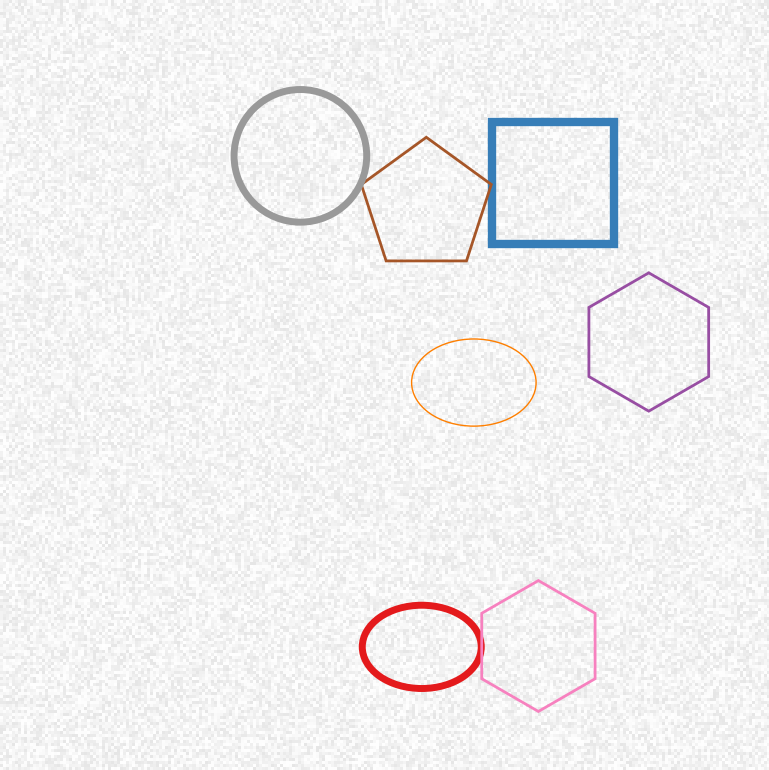[{"shape": "oval", "thickness": 2.5, "radius": 0.39, "center": [0.548, 0.16]}, {"shape": "square", "thickness": 3, "radius": 0.4, "center": [0.718, 0.763]}, {"shape": "hexagon", "thickness": 1, "radius": 0.45, "center": [0.843, 0.556]}, {"shape": "oval", "thickness": 0.5, "radius": 0.4, "center": [0.615, 0.503]}, {"shape": "pentagon", "thickness": 1, "radius": 0.44, "center": [0.554, 0.733]}, {"shape": "hexagon", "thickness": 1, "radius": 0.42, "center": [0.699, 0.161]}, {"shape": "circle", "thickness": 2.5, "radius": 0.43, "center": [0.39, 0.798]}]